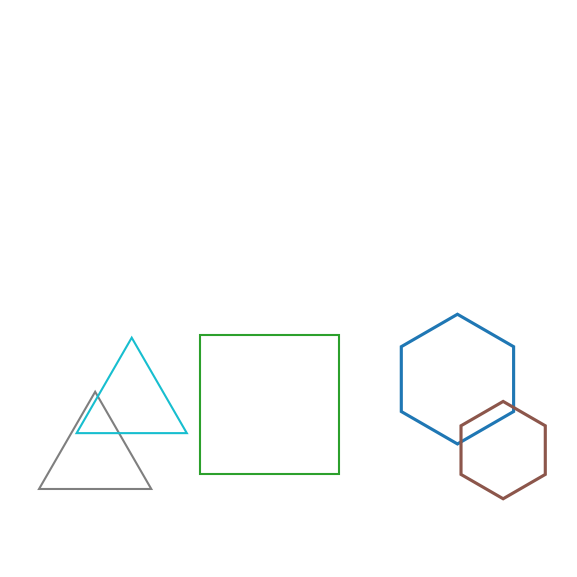[{"shape": "hexagon", "thickness": 1.5, "radius": 0.56, "center": [0.792, 0.343]}, {"shape": "square", "thickness": 1, "radius": 0.6, "center": [0.467, 0.299]}, {"shape": "hexagon", "thickness": 1.5, "radius": 0.42, "center": [0.871, 0.22]}, {"shape": "triangle", "thickness": 1, "radius": 0.56, "center": [0.165, 0.209]}, {"shape": "triangle", "thickness": 1, "radius": 0.55, "center": [0.228, 0.304]}]